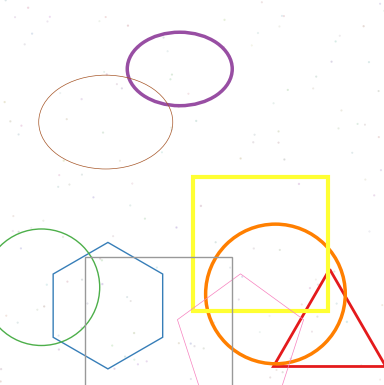[{"shape": "triangle", "thickness": 2, "radius": 0.84, "center": [0.856, 0.132]}, {"shape": "hexagon", "thickness": 1, "radius": 0.82, "center": [0.28, 0.206]}, {"shape": "circle", "thickness": 1, "radius": 0.76, "center": [0.108, 0.254]}, {"shape": "oval", "thickness": 2.5, "radius": 0.68, "center": [0.467, 0.821]}, {"shape": "circle", "thickness": 2.5, "radius": 0.91, "center": [0.715, 0.236]}, {"shape": "square", "thickness": 3, "radius": 0.87, "center": [0.676, 0.366]}, {"shape": "oval", "thickness": 0.5, "radius": 0.87, "center": [0.275, 0.683]}, {"shape": "pentagon", "thickness": 0.5, "radius": 0.86, "center": [0.625, 0.116]}, {"shape": "square", "thickness": 1, "radius": 0.96, "center": [0.412, 0.141]}]